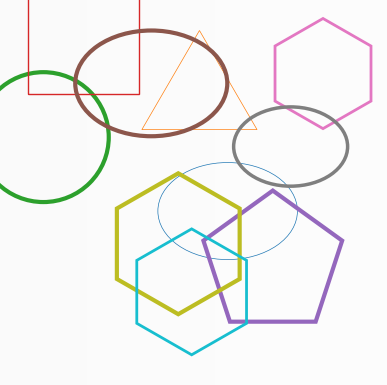[{"shape": "oval", "thickness": 0.5, "radius": 0.9, "center": [0.587, 0.452]}, {"shape": "triangle", "thickness": 0.5, "radius": 0.86, "center": [0.515, 0.749]}, {"shape": "circle", "thickness": 3, "radius": 0.84, "center": [0.112, 0.644]}, {"shape": "square", "thickness": 1, "radius": 0.71, "center": [0.215, 0.898]}, {"shape": "pentagon", "thickness": 3, "radius": 0.94, "center": [0.704, 0.317]}, {"shape": "oval", "thickness": 3, "radius": 0.98, "center": [0.39, 0.783]}, {"shape": "hexagon", "thickness": 2, "radius": 0.72, "center": [0.834, 0.809]}, {"shape": "oval", "thickness": 2.5, "radius": 0.74, "center": [0.75, 0.619]}, {"shape": "hexagon", "thickness": 3, "radius": 0.91, "center": [0.46, 0.367]}, {"shape": "hexagon", "thickness": 2, "radius": 0.82, "center": [0.495, 0.242]}]